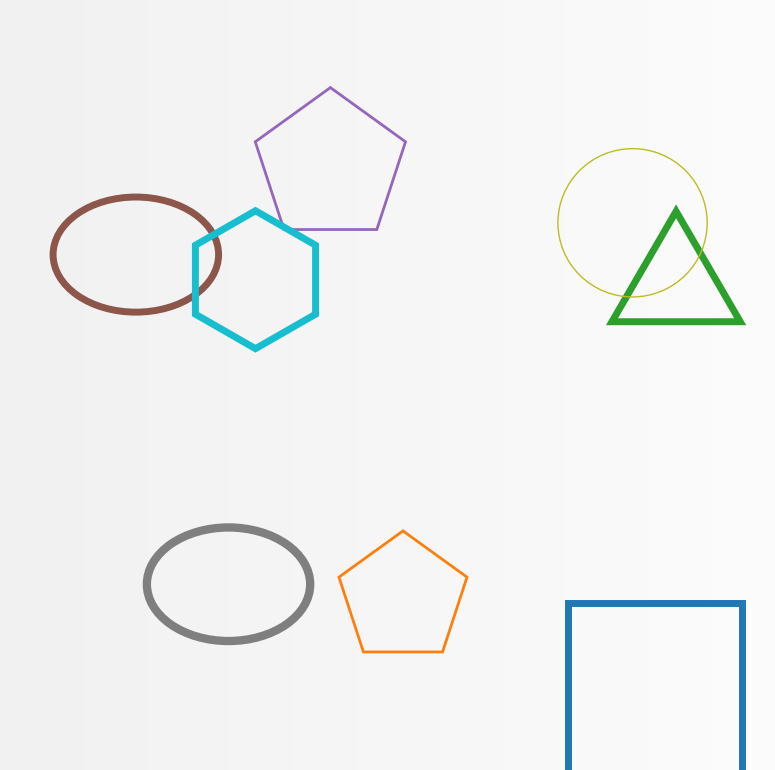[{"shape": "square", "thickness": 2.5, "radius": 0.56, "center": [0.845, 0.105]}, {"shape": "pentagon", "thickness": 1, "radius": 0.43, "center": [0.52, 0.224]}, {"shape": "triangle", "thickness": 2.5, "radius": 0.48, "center": [0.872, 0.63]}, {"shape": "pentagon", "thickness": 1, "radius": 0.51, "center": [0.426, 0.784]}, {"shape": "oval", "thickness": 2.5, "radius": 0.53, "center": [0.175, 0.669]}, {"shape": "oval", "thickness": 3, "radius": 0.53, "center": [0.295, 0.241]}, {"shape": "circle", "thickness": 0.5, "radius": 0.48, "center": [0.816, 0.711]}, {"shape": "hexagon", "thickness": 2.5, "radius": 0.45, "center": [0.33, 0.637]}]